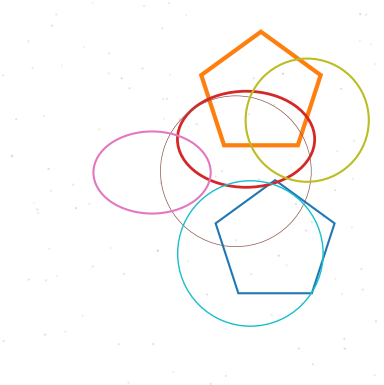[{"shape": "pentagon", "thickness": 1.5, "radius": 0.81, "center": [0.715, 0.37]}, {"shape": "pentagon", "thickness": 3, "radius": 0.82, "center": [0.678, 0.755]}, {"shape": "oval", "thickness": 2, "radius": 0.89, "center": [0.639, 0.638]}, {"shape": "circle", "thickness": 0.5, "radius": 0.98, "center": [0.613, 0.555]}, {"shape": "oval", "thickness": 1.5, "radius": 0.76, "center": [0.395, 0.552]}, {"shape": "circle", "thickness": 1.5, "radius": 0.8, "center": [0.798, 0.688]}, {"shape": "circle", "thickness": 1, "radius": 0.94, "center": [0.65, 0.342]}]